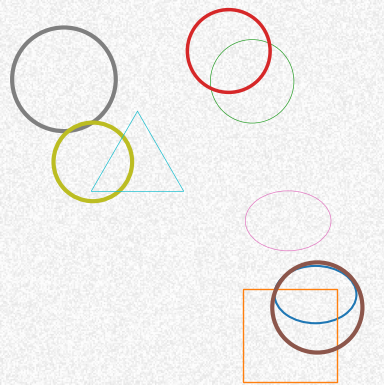[{"shape": "oval", "thickness": 1.5, "radius": 0.53, "center": [0.819, 0.235]}, {"shape": "square", "thickness": 1, "radius": 0.61, "center": [0.753, 0.128]}, {"shape": "circle", "thickness": 0.5, "radius": 0.54, "center": [0.655, 0.789]}, {"shape": "circle", "thickness": 2.5, "radius": 0.54, "center": [0.594, 0.867]}, {"shape": "circle", "thickness": 3, "radius": 0.59, "center": [0.824, 0.201]}, {"shape": "oval", "thickness": 0.5, "radius": 0.56, "center": [0.748, 0.426]}, {"shape": "circle", "thickness": 3, "radius": 0.67, "center": [0.166, 0.794]}, {"shape": "circle", "thickness": 3, "radius": 0.51, "center": [0.241, 0.58]}, {"shape": "triangle", "thickness": 0.5, "radius": 0.69, "center": [0.357, 0.572]}]